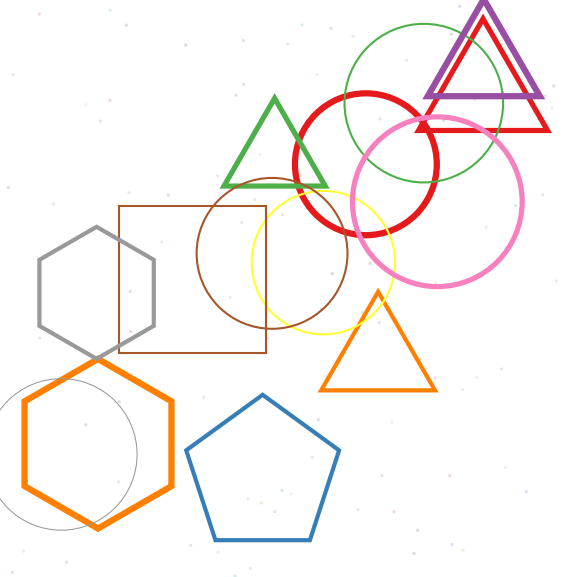[{"shape": "triangle", "thickness": 2.5, "radius": 0.65, "center": [0.836, 0.838]}, {"shape": "circle", "thickness": 3, "radius": 0.61, "center": [0.634, 0.715]}, {"shape": "pentagon", "thickness": 2, "radius": 0.7, "center": [0.455, 0.176]}, {"shape": "triangle", "thickness": 2.5, "radius": 0.51, "center": [0.476, 0.728]}, {"shape": "circle", "thickness": 1, "radius": 0.69, "center": [0.734, 0.821]}, {"shape": "triangle", "thickness": 3, "radius": 0.56, "center": [0.838, 0.889]}, {"shape": "triangle", "thickness": 2, "radius": 0.57, "center": [0.655, 0.38]}, {"shape": "hexagon", "thickness": 3, "radius": 0.73, "center": [0.17, 0.231]}, {"shape": "circle", "thickness": 1, "radius": 0.62, "center": [0.56, 0.544]}, {"shape": "circle", "thickness": 1, "radius": 0.65, "center": [0.471, 0.56]}, {"shape": "square", "thickness": 1, "radius": 0.64, "center": [0.333, 0.516]}, {"shape": "circle", "thickness": 2.5, "radius": 0.73, "center": [0.757, 0.65]}, {"shape": "hexagon", "thickness": 2, "radius": 0.57, "center": [0.167, 0.492]}, {"shape": "circle", "thickness": 0.5, "radius": 0.66, "center": [0.106, 0.212]}]